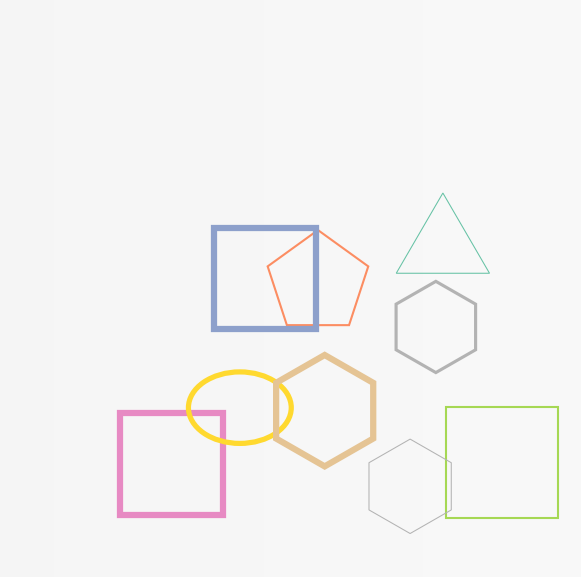[{"shape": "triangle", "thickness": 0.5, "radius": 0.46, "center": [0.762, 0.572]}, {"shape": "pentagon", "thickness": 1, "radius": 0.45, "center": [0.547, 0.51]}, {"shape": "square", "thickness": 3, "radius": 0.44, "center": [0.456, 0.517]}, {"shape": "square", "thickness": 3, "radius": 0.44, "center": [0.295, 0.196]}, {"shape": "square", "thickness": 1, "radius": 0.48, "center": [0.864, 0.198]}, {"shape": "oval", "thickness": 2.5, "radius": 0.44, "center": [0.413, 0.293]}, {"shape": "hexagon", "thickness": 3, "radius": 0.48, "center": [0.559, 0.288]}, {"shape": "hexagon", "thickness": 1.5, "radius": 0.39, "center": [0.75, 0.433]}, {"shape": "hexagon", "thickness": 0.5, "radius": 0.41, "center": [0.706, 0.157]}]